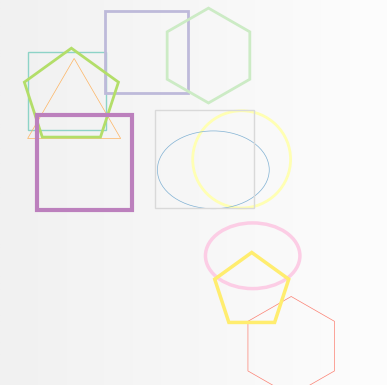[{"shape": "square", "thickness": 1, "radius": 0.5, "center": [0.173, 0.763]}, {"shape": "circle", "thickness": 2, "radius": 0.63, "center": [0.624, 0.586]}, {"shape": "square", "thickness": 2, "radius": 0.53, "center": [0.378, 0.865]}, {"shape": "hexagon", "thickness": 0.5, "radius": 0.64, "center": [0.751, 0.101]}, {"shape": "oval", "thickness": 0.5, "radius": 0.72, "center": [0.551, 0.559]}, {"shape": "triangle", "thickness": 0.5, "radius": 0.69, "center": [0.191, 0.71]}, {"shape": "pentagon", "thickness": 2, "radius": 0.64, "center": [0.184, 0.747]}, {"shape": "oval", "thickness": 2.5, "radius": 0.61, "center": [0.652, 0.336]}, {"shape": "square", "thickness": 1, "radius": 0.64, "center": [0.528, 0.588]}, {"shape": "square", "thickness": 3, "radius": 0.61, "center": [0.217, 0.578]}, {"shape": "hexagon", "thickness": 2, "radius": 0.62, "center": [0.538, 0.856]}, {"shape": "pentagon", "thickness": 2.5, "radius": 0.5, "center": [0.65, 0.244]}]